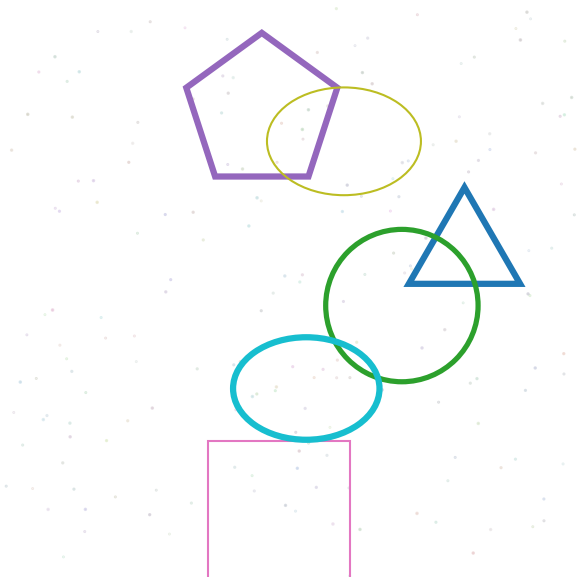[{"shape": "triangle", "thickness": 3, "radius": 0.56, "center": [0.804, 0.563]}, {"shape": "circle", "thickness": 2.5, "radius": 0.66, "center": [0.696, 0.47]}, {"shape": "pentagon", "thickness": 3, "radius": 0.69, "center": [0.453, 0.805]}, {"shape": "square", "thickness": 1, "radius": 0.61, "center": [0.483, 0.113]}, {"shape": "oval", "thickness": 1, "radius": 0.67, "center": [0.596, 0.754]}, {"shape": "oval", "thickness": 3, "radius": 0.63, "center": [0.53, 0.326]}]